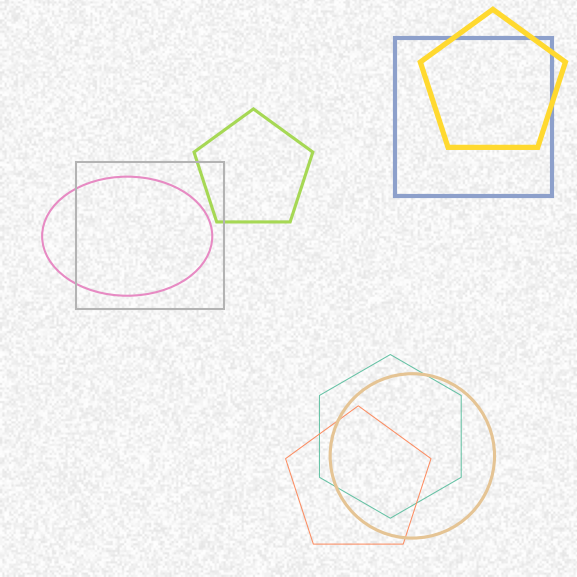[{"shape": "hexagon", "thickness": 0.5, "radius": 0.71, "center": [0.676, 0.244]}, {"shape": "pentagon", "thickness": 0.5, "radius": 0.66, "center": [0.62, 0.164]}, {"shape": "square", "thickness": 2, "radius": 0.68, "center": [0.82, 0.797]}, {"shape": "oval", "thickness": 1, "radius": 0.74, "center": [0.22, 0.59]}, {"shape": "pentagon", "thickness": 1.5, "radius": 0.54, "center": [0.439, 0.702]}, {"shape": "pentagon", "thickness": 2.5, "radius": 0.66, "center": [0.853, 0.851]}, {"shape": "circle", "thickness": 1.5, "radius": 0.71, "center": [0.714, 0.21]}, {"shape": "square", "thickness": 1, "radius": 0.64, "center": [0.26, 0.591]}]